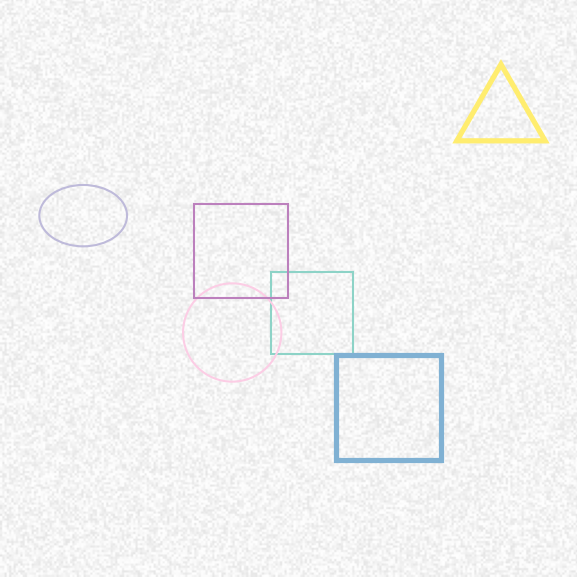[{"shape": "square", "thickness": 1, "radius": 0.35, "center": [0.541, 0.457]}, {"shape": "oval", "thickness": 1, "radius": 0.38, "center": [0.144, 0.626]}, {"shape": "square", "thickness": 2.5, "radius": 0.46, "center": [0.672, 0.294]}, {"shape": "circle", "thickness": 1, "radius": 0.43, "center": [0.402, 0.423]}, {"shape": "square", "thickness": 1, "radius": 0.41, "center": [0.417, 0.564]}, {"shape": "triangle", "thickness": 2.5, "radius": 0.44, "center": [0.867, 0.799]}]